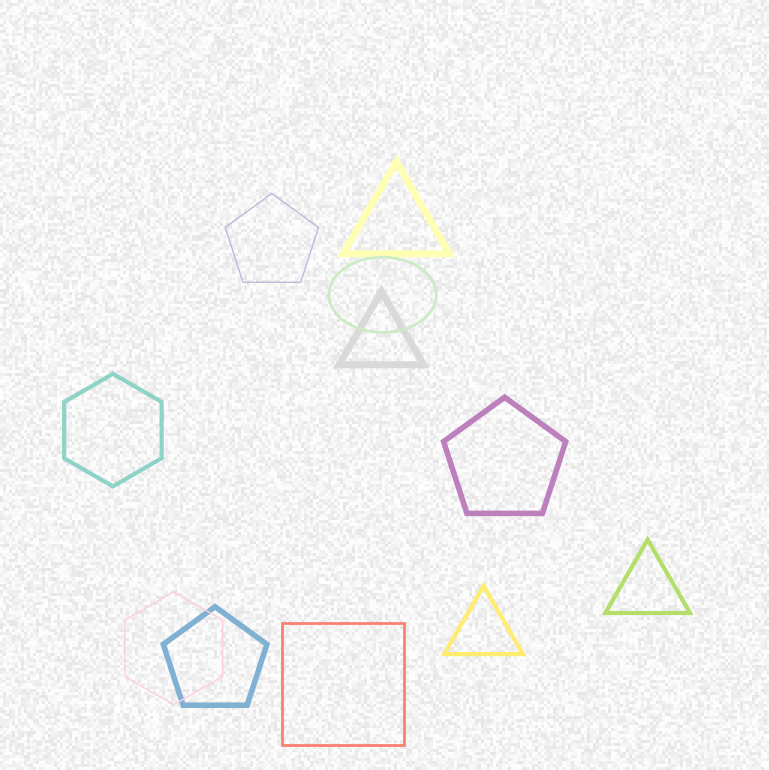[{"shape": "hexagon", "thickness": 1.5, "radius": 0.37, "center": [0.147, 0.441]}, {"shape": "triangle", "thickness": 2.5, "radius": 0.4, "center": [0.515, 0.71]}, {"shape": "pentagon", "thickness": 0.5, "radius": 0.32, "center": [0.353, 0.685]}, {"shape": "square", "thickness": 1, "radius": 0.39, "center": [0.445, 0.112]}, {"shape": "pentagon", "thickness": 2, "radius": 0.35, "center": [0.279, 0.141]}, {"shape": "triangle", "thickness": 1.5, "radius": 0.32, "center": [0.841, 0.236]}, {"shape": "hexagon", "thickness": 0.5, "radius": 0.37, "center": [0.226, 0.158]}, {"shape": "triangle", "thickness": 2.5, "radius": 0.32, "center": [0.495, 0.558]}, {"shape": "pentagon", "thickness": 2, "radius": 0.42, "center": [0.655, 0.401]}, {"shape": "oval", "thickness": 1, "radius": 0.35, "center": [0.497, 0.617]}, {"shape": "triangle", "thickness": 1.5, "radius": 0.3, "center": [0.628, 0.18]}]